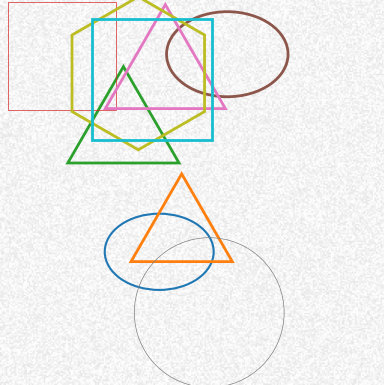[{"shape": "oval", "thickness": 1.5, "radius": 0.71, "center": [0.414, 0.346]}, {"shape": "triangle", "thickness": 2, "radius": 0.76, "center": [0.472, 0.396]}, {"shape": "triangle", "thickness": 2, "radius": 0.83, "center": [0.321, 0.66]}, {"shape": "square", "thickness": 0.5, "radius": 0.7, "center": [0.161, 0.855]}, {"shape": "oval", "thickness": 2, "radius": 0.79, "center": [0.59, 0.859]}, {"shape": "triangle", "thickness": 2, "radius": 0.9, "center": [0.429, 0.808]}, {"shape": "circle", "thickness": 0.5, "radius": 0.97, "center": [0.543, 0.188]}, {"shape": "hexagon", "thickness": 2, "radius": 0.99, "center": [0.359, 0.81]}, {"shape": "square", "thickness": 2, "radius": 0.78, "center": [0.395, 0.794]}]